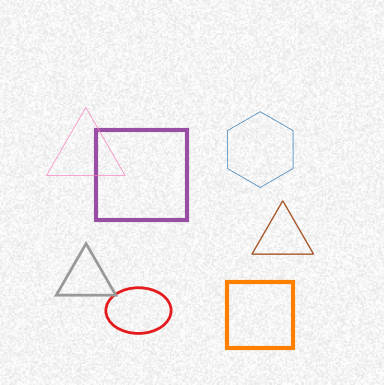[{"shape": "oval", "thickness": 2, "radius": 0.42, "center": [0.36, 0.193]}, {"shape": "hexagon", "thickness": 0.5, "radius": 0.49, "center": [0.676, 0.611]}, {"shape": "square", "thickness": 3, "radius": 0.59, "center": [0.368, 0.546]}, {"shape": "square", "thickness": 3, "radius": 0.43, "center": [0.675, 0.182]}, {"shape": "triangle", "thickness": 1, "radius": 0.46, "center": [0.734, 0.386]}, {"shape": "triangle", "thickness": 0.5, "radius": 0.59, "center": [0.223, 0.603]}, {"shape": "triangle", "thickness": 2, "radius": 0.45, "center": [0.224, 0.278]}]